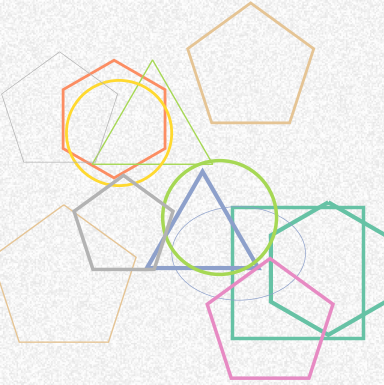[{"shape": "square", "thickness": 2.5, "radius": 0.85, "center": [0.772, 0.291]}, {"shape": "hexagon", "thickness": 3, "radius": 0.86, "center": [0.853, 0.302]}, {"shape": "hexagon", "thickness": 2, "radius": 0.76, "center": [0.296, 0.691]}, {"shape": "triangle", "thickness": 3, "radius": 0.83, "center": [0.526, 0.387]}, {"shape": "oval", "thickness": 0.5, "radius": 0.87, "center": [0.62, 0.342]}, {"shape": "pentagon", "thickness": 2.5, "radius": 0.86, "center": [0.702, 0.157]}, {"shape": "circle", "thickness": 2.5, "radius": 0.74, "center": [0.57, 0.435]}, {"shape": "triangle", "thickness": 1, "radius": 0.9, "center": [0.396, 0.664]}, {"shape": "circle", "thickness": 2, "radius": 0.68, "center": [0.309, 0.655]}, {"shape": "pentagon", "thickness": 2, "radius": 0.86, "center": [0.651, 0.82]}, {"shape": "pentagon", "thickness": 1, "radius": 0.99, "center": [0.166, 0.271]}, {"shape": "pentagon", "thickness": 0.5, "radius": 0.79, "center": [0.155, 0.707]}, {"shape": "pentagon", "thickness": 2.5, "radius": 0.68, "center": [0.321, 0.409]}]